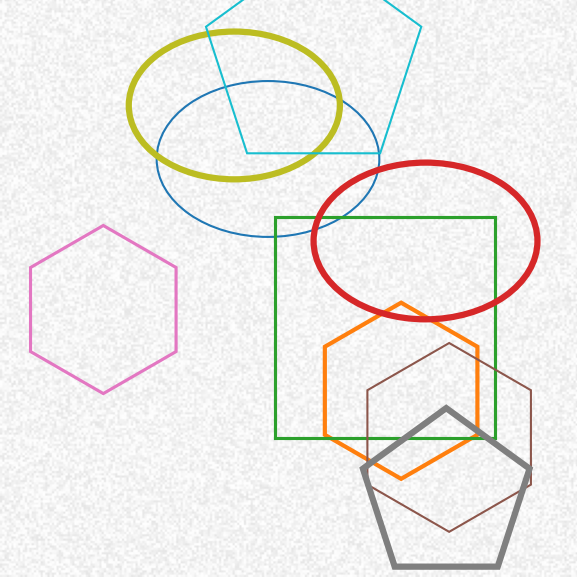[{"shape": "oval", "thickness": 1, "radius": 0.96, "center": [0.464, 0.724]}, {"shape": "hexagon", "thickness": 2, "radius": 0.76, "center": [0.695, 0.322]}, {"shape": "square", "thickness": 1.5, "radius": 0.95, "center": [0.667, 0.432]}, {"shape": "oval", "thickness": 3, "radius": 0.97, "center": [0.737, 0.582]}, {"shape": "hexagon", "thickness": 1, "radius": 0.82, "center": [0.778, 0.242]}, {"shape": "hexagon", "thickness": 1.5, "radius": 0.73, "center": [0.179, 0.463]}, {"shape": "pentagon", "thickness": 3, "radius": 0.76, "center": [0.773, 0.141]}, {"shape": "oval", "thickness": 3, "radius": 0.91, "center": [0.406, 0.817]}, {"shape": "pentagon", "thickness": 1, "radius": 0.98, "center": [0.543, 0.892]}]